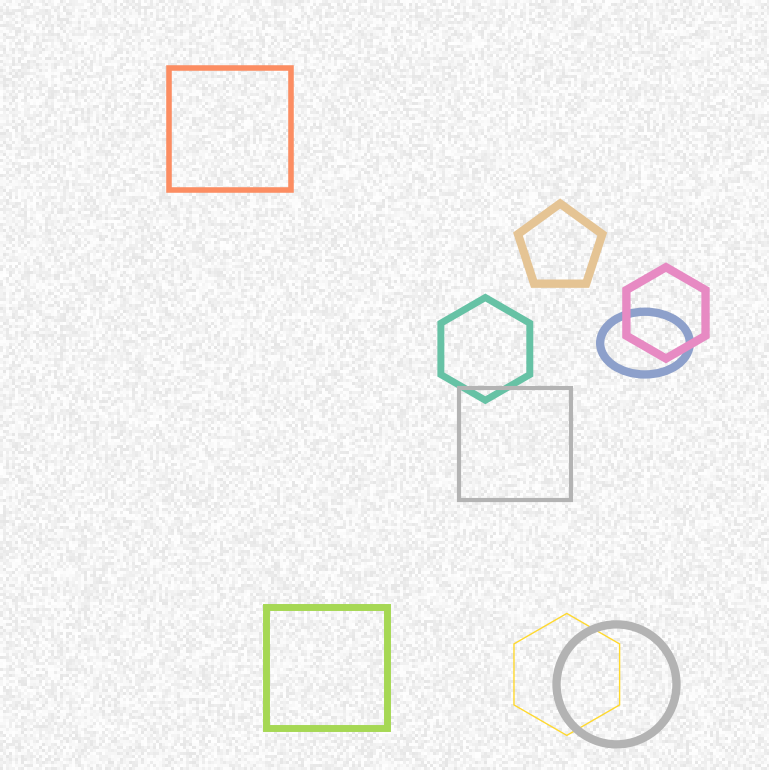[{"shape": "hexagon", "thickness": 2.5, "radius": 0.33, "center": [0.63, 0.547]}, {"shape": "square", "thickness": 2, "radius": 0.4, "center": [0.299, 0.832]}, {"shape": "oval", "thickness": 3, "radius": 0.29, "center": [0.838, 0.554]}, {"shape": "hexagon", "thickness": 3, "radius": 0.3, "center": [0.865, 0.594]}, {"shape": "square", "thickness": 2.5, "radius": 0.39, "center": [0.424, 0.133]}, {"shape": "hexagon", "thickness": 0.5, "radius": 0.4, "center": [0.736, 0.124]}, {"shape": "pentagon", "thickness": 3, "radius": 0.29, "center": [0.727, 0.678]}, {"shape": "circle", "thickness": 3, "radius": 0.39, "center": [0.801, 0.111]}, {"shape": "square", "thickness": 1.5, "radius": 0.36, "center": [0.669, 0.423]}]